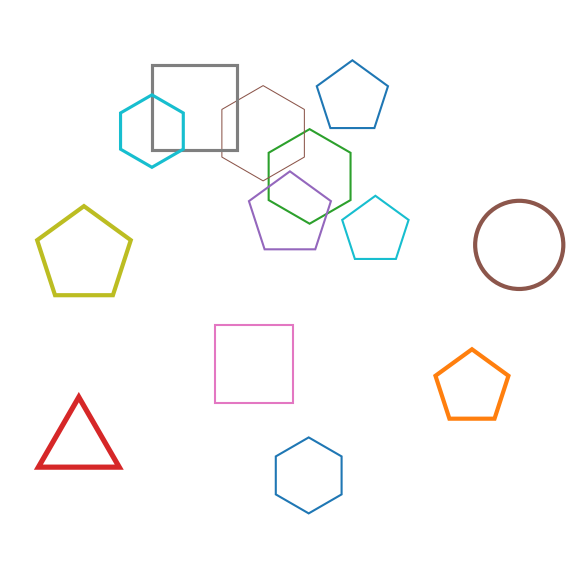[{"shape": "pentagon", "thickness": 1, "radius": 0.32, "center": [0.61, 0.83]}, {"shape": "hexagon", "thickness": 1, "radius": 0.33, "center": [0.535, 0.176]}, {"shape": "pentagon", "thickness": 2, "radius": 0.33, "center": [0.817, 0.328]}, {"shape": "hexagon", "thickness": 1, "radius": 0.41, "center": [0.536, 0.694]}, {"shape": "triangle", "thickness": 2.5, "radius": 0.4, "center": [0.136, 0.231]}, {"shape": "pentagon", "thickness": 1, "radius": 0.37, "center": [0.502, 0.628]}, {"shape": "circle", "thickness": 2, "radius": 0.38, "center": [0.899, 0.575]}, {"shape": "hexagon", "thickness": 0.5, "radius": 0.41, "center": [0.456, 0.768]}, {"shape": "square", "thickness": 1, "radius": 0.34, "center": [0.439, 0.368]}, {"shape": "square", "thickness": 1.5, "radius": 0.37, "center": [0.337, 0.812]}, {"shape": "pentagon", "thickness": 2, "radius": 0.43, "center": [0.145, 0.557]}, {"shape": "pentagon", "thickness": 1, "radius": 0.3, "center": [0.65, 0.6]}, {"shape": "hexagon", "thickness": 1.5, "radius": 0.31, "center": [0.263, 0.772]}]